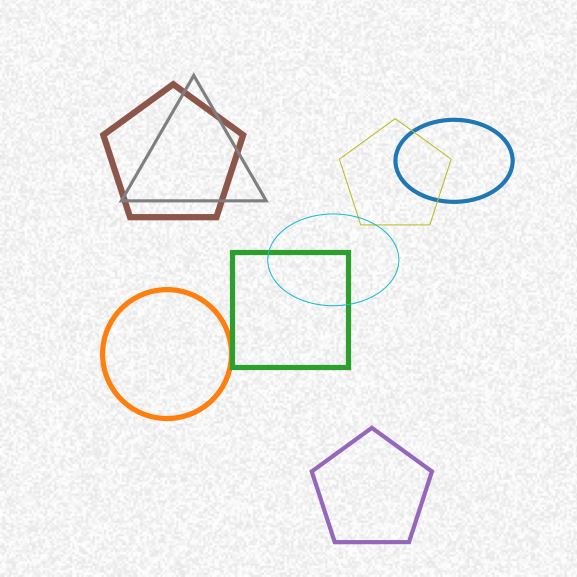[{"shape": "oval", "thickness": 2, "radius": 0.51, "center": [0.786, 0.721]}, {"shape": "circle", "thickness": 2.5, "radius": 0.56, "center": [0.289, 0.386]}, {"shape": "square", "thickness": 2.5, "radius": 0.5, "center": [0.503, 0.463]}, {"shape": "pentagon", "thickness": 2, "radius": 0.55, "center": [0.644, 0.149]}, {"shape": "pentagon", "thickness": 3, "radius": 0.64, "center": [0.3, 0.726]}, {"shape": "triangle", "thickness": 1.5, "radius": 0.72, "center": [0.336, 0.724]}, {"shape": "pentagon", "thickness": 0.5, "radius": 0.51, "center": [0.684, 0.692]}, {"shape": "oval", "thickness": 0.5, "radius": 0.57, "center": [0.577, 0.549]}]